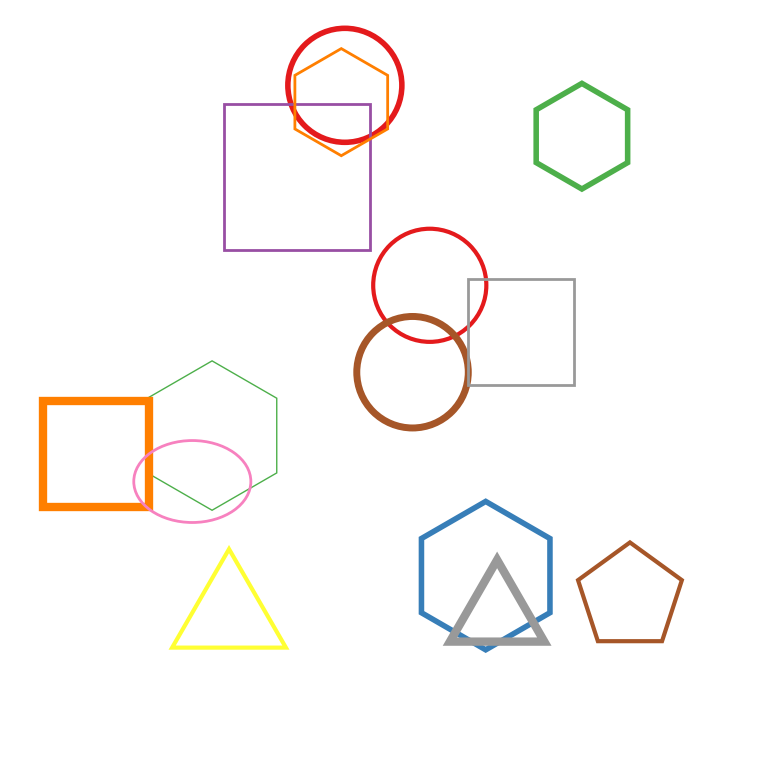[{"shape": "circle", "thickness": 1.5, "radius": 0.37, "center": [0.558, 0.629]}, {"shape": "circle", "thickness": 2, "radius": 0.37, "center": [0.448, 0.889]}, {"shape": "hexagon", "thickness": 2, "radius": 0.48, "center": [0.631, 0.252]}, {"shape": "hexagon", "thickness": 2, "radius": 0.34, "center": [0.756, 0.823]}, {"shape": "hexagon", "thickness": 0.5, "radius": 0.48, "center": [0.275, 0.434]}, {"shape": "square", "thickness": 1, "radius": 0.47, "center": [0.386, 0.77]}, {"shape": "square", "thickness": 3, "radius": 0.34, "center": [0.124, 0.41]}, {"shape": "hexagon", "thickness": 1, "radius": 0.35, "center": [0.443, 0.867]}, {"shape": "triangle", "thickness": 1.5, "radius": 0.43, "center": [0.297, 0.202]}, {"shape": "circle", "thickness": 2.5, "radius": 0.36, "center": [0.536, 0.517]}, {"shape": "pentagon", "thickness": 1.5, "radius": 0.35, "center": [0.818, 0.225]}, {"shape": "oval", "thickness": 1, "radius": 0.38, "center": [0.25, 0.375]}, {"shape": "square", "thickness": 1, "radius": 0.34, "center": [0.677, 0.568]}, {"shape": "triangle", "thickness": 3, "radius": 0.35, "center": [0.646, 0.202]}]